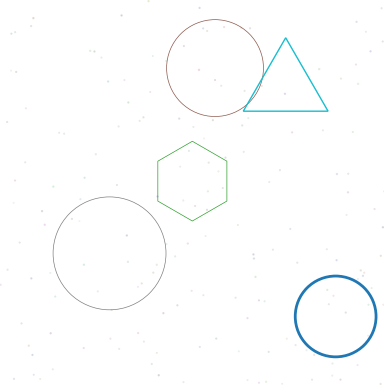[{"shape": "circle", "thickness": 2, "radius": 0.52, "center": [0.872, 0.178]}, {"shape": "hexagon", "thickness": 0.5, "radius": 0.52, "center": [0.5, 0.53]}, {"shape": "circle", "thickness": 0.5, "radius": 0.63, "center": [0.559, 0.823]}, {"shape": "circle", "thickness": 0.5, "radius": 0.73, "center": [0.285, 0.342]}, {"shape": "triangle", "thickness": 1, "radius": 0.64, "center": [0.742, 0.775]}]